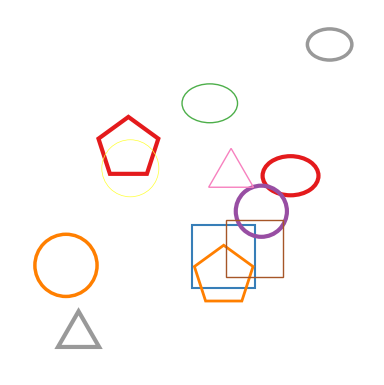[{"shape": "oval", "thickness": 3, "radius": 0.36, "center": [0.755, 0.544]}, {"shape": "pentagon", "thickness": 3, "radius": 0.41, "center": [0.334, 0.615]}, {"shape": "square", "thickness": 1.5, "radius": 0.41, "center": [0.581, 0.335]}, {"shape": "oval", "thickness": 1, "radius": 0.36, "center": [0.545, 0.732]}, {"shape": "circle", "thickness": 3, "radius": 0.33, "center": [0.679, 0.451]}, {"shape": "pentagon", "thickness": 2, "radius": 0.4, "center": [0.581, 0.283]}, {"shape": "circle", "thickness": 2.5, "radius": 0.4, "center": [0.171, 0.311]}, {"shape": "circle", "thickness": 0.5, "radius": 0.37, "center": [0.339, 0.563]}, {"shape": "square", "thickness": 1, "radius": 0.37, "center": [0.662, 0.354]}, {"shape": "triangle", "thickness": 1, "radius": 0.34, "center": [0.6, 0.547]}, {"shape": "triangle", "thickness": 3, "radius": 0.31, "center": [0.204, 0.13]}, {"shape": "oval", "thickness": 2.5, "radius": 0.29, "center": [0.856, 0.884]}]